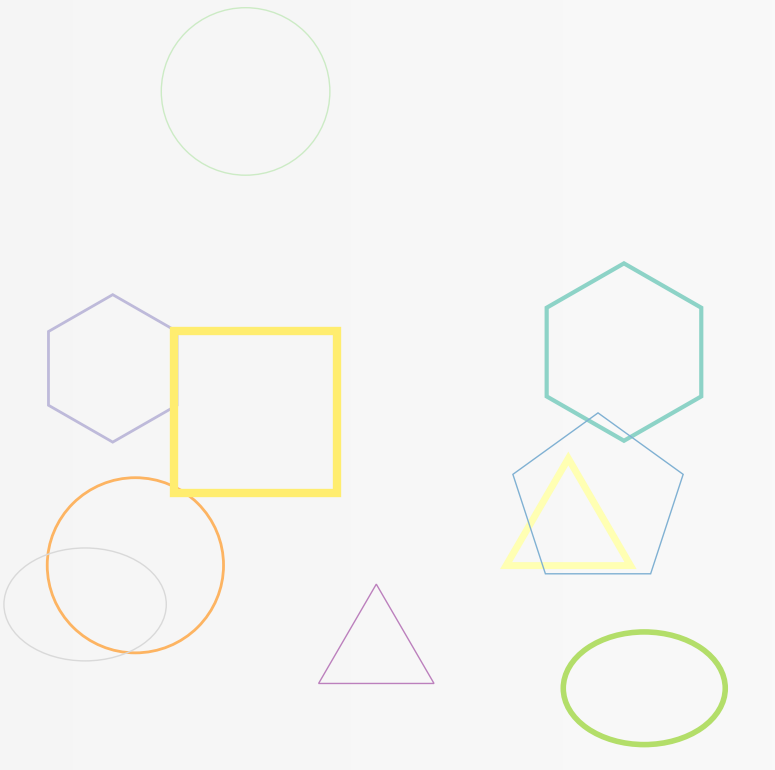[{"shape": "hexagon", "thickness": 1.5, "radius": 0.58, "center": [0.805, 0.543]}, {"shape": "triangle", "thickness": 2.5, "radius": 0.46, "center": [0.733, 0.312]}, {"shape": "hexagon", "thickness": 1, "radius": 0.48, "center": [0.145, 0.522]}, {"shape": "pentagon", "thickness": 0.5, "radius": 0.58, "center": [0.772, 0.348]}, {"shape": "circle", "thickness": 1, "radius": 0.57, "center": [0.175, 0.266]}, {"shape": "oval", "thickness": 2, "radius": 0.52, "center": [0.831, 0.106]}, {"shape": "oval", "thickness": 0.5, "radius": 0.52, "center": [0.11, 0.215]}, {"shape": "triangle", "thickness": 0.5, "radius": 0.43, "center": [0.486, 0.155]}, {"shape": "circle", "thickness": 0.5, "radius": 0.54, "center": [0.317, 0.881]}, {"shape": "square", "thickness": 3, "radius": 0.52, "center": [0.329, 0.465]}]